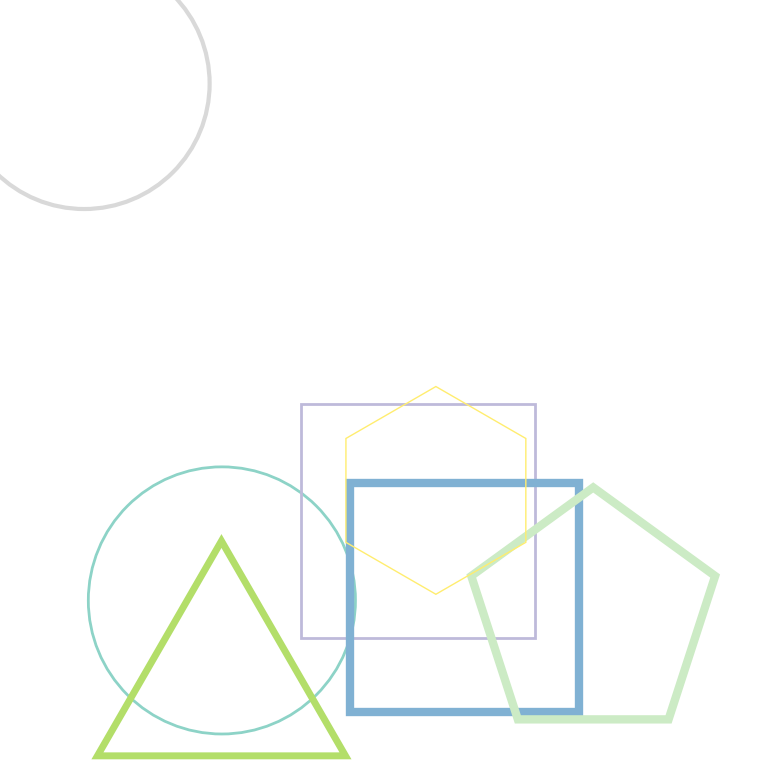[{"shape": "circle", "thickness": 1, "radius": 0.87, "center": [0.288, 0.22]}, {"shape": "square", "thickness": 1, "radius": 0.76, "center": [0.543, 0.324]}, {"shape": "square", "thickness": 3, "radius": 0.74, "center": [0.604, 0.224]}, {"shape": "triangle", "thickness": 2.5, "radius": 0.93, "center": [0.288, 0.111]}, {"shape": "circle", "thickness": 1.5, "radius": 0.81, "center": [0.109, 0.891]}, {"shape": "pentagon", "thickness": 3, "radius": 0.83, "center": [0.77, 0.2]}, {"shape": "hexagon", "thickness": 0.5, "radius": 0.67, "center": [0.566, 0.363]}]